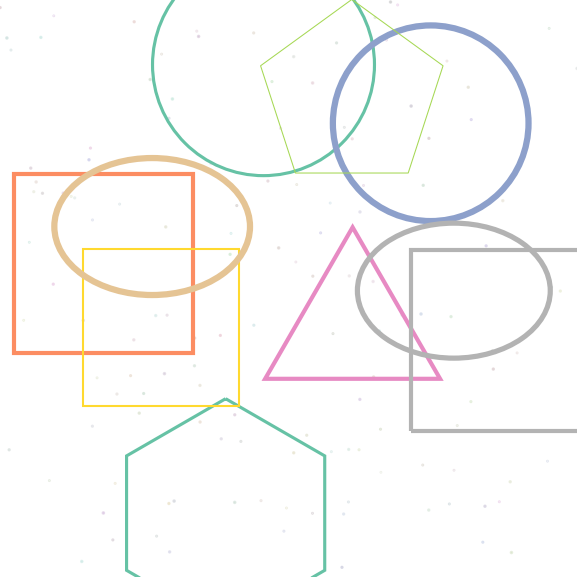[{"shape": "hexagon", "thickness": 1.5, "radius": 0.99, "center": [0.391, 0.111]}, {"shape": "circle", "thickness": 1.5, "radius": 0.96, "center": [0.456, 0.887]}, {"shape": "square", "thickness": 2, "radius": 0.77, "center": [0.18, 0.543]}, {"shape": "circle", "thickness": 3, "radius": 0.85, "center": [0.746, 0.786]}, {"shape": "triangle", "thickness": 2, "radius": 0.87, "center": [0.611, 0.431]}, {"shape": "pentagon", "thickness": 0.5, "radius": 0.83, "center": [0.609, 0.834]}, {"shape": "square", "thickness": 1, "radius": 0.68, "center": [0.279, 0.432]}, {"shape": "oval", "thickness": 3, "radius": 0.85, "center": [0.264, 0.607]}, {"shape": "square", "thickness": 2, "radius": 0.78, "center": [0.868, 0.41]}, {"shape": "oval", "thickness": 2.5, "radius": 0.83, "center": [0.786, 0.496]}]